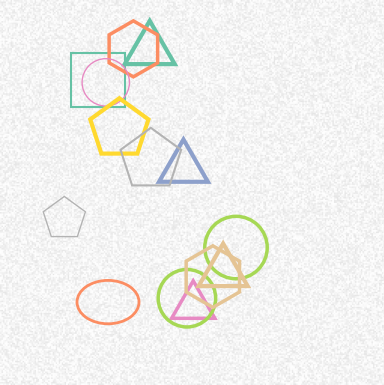[{"shape": "triangle", "thickness": 3, "radius": 0.37, "center": [0.389, 0.871]}, {"shape": "square", "thickness": 1.5, "radius": 0.35, "center": [0.254, 0.793]}, {"shape": "oval", "thickness": 2, "radius": 0.4, "center": [0.281, 0.215]}, {"shape": "hexagon", "thickness": 2.5, "radius": 0.36, "center": [0.346, 0.873]}, {"shape": "triangle", "thickness": 3, "radius": 0.37, "center": [0.477, 0.564]}, {"shape": "triangle", "thickness": 2.5, "radius": 0.32, "center": [0.502, 0.206]}, {"shape": "circle", "thickness": 1, "radius": 0.31, "center": [0.275, 0.786]}, {"shape": "circle", "thickness": 2.5, "radius": 0.37, "center": [0.486, 0.225]}, {"shape": "circle", "thickness": 2.5, "radius": 0.41, "center": [0.613, 0.357]}, {"shape": "pentagon", "thickness": 3, "radius": 0.4, "center": [0.31, 0.665]}, {"shape": "hexagon", "thickness": 2.5, "radius": 0.4, "center": [0.553, 0.282]}, {"shape": "triangle", "thickness": 3, "radius": 0.37, "center": [0.58, 0.294]}, {"shape": "pentagon", "thickness": 1.5, "radius": 0.41, "center": [0.392, 0.585]}, {"shape": "pentagon", "thickness": 1, "radius": 0.29, "center": [0.167, 0.432]}]